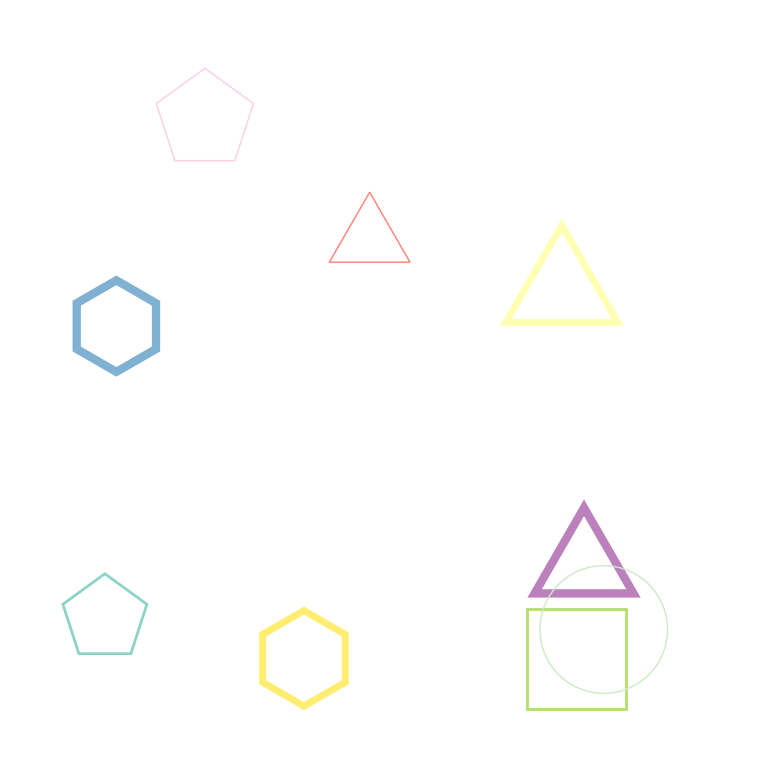[{"shape": "pentagon", "thickness": 1, "radius": 0.29, "center": [0.136, 0.197]}, {"shape": "triangle", "thickness": 2.5, "radius": 0.42, "center": [0.73, 0.623]}, {"shape": "triangle", "thickness": 0.5, "radius": 0.3, "center": [0.48, 0.69]}, {"shape": "hexagon", "thickness": 3, "radius": 0.3, "center": [0.151, 0.576]}, {"shape": "square", "thickness": 1, "radius": 0.32, "center": [0.749, 0.145]}, {"shape": "pentagon", "thickness": 0.5, "radius": 0.33, "center": [0.266, 0.845]}, {"shape": "triangle", "thickness": 3, "radius": 0.37, "center": [0.758, 0.266]}, {"shape": "circle", "thickness": 0.5, "radius": 0.41, "center": [0.784, 0.182]}, {"shape": "hexagon", "thickness": 2.5, "radius": 0.31, "center": [0.395, 0.145]}]